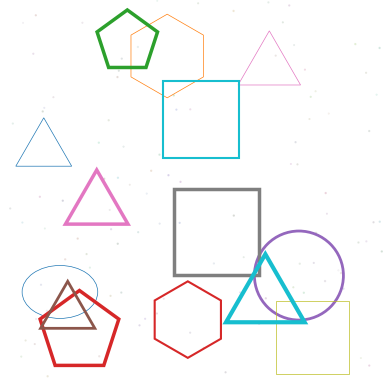[{"shape": "oval", "thickness": 0.5, "radius": 0.49, "center": [0.156, 0.242]}, {"shape": "triangle", "thickness": 0.5, "radius": 0.42, "center": [0.114, 0.61]}, {"shape": "hexagon", "thickness": 0.5, "radius": 0.54, "center": [0.434, 0.855]}, {"shape": "pentagon", "thickness": 2.5, "radius": 0.41, "center": [0.331, 0.892]}, {"shape": "hexagon", "thickness": 1.5, "radius": 0.5, "center": [0.488, 0.17]}, {"shape": "pentagon", "thickness": 2.5, "radius": 0.54, "center": [0.206, 0.138]}, {"shape": "circle", "thickness": 2, "radius": 0.58, "center": [0.776, 0.284]}, {"shape": "triangle", "thickness": 2, "radius": 0.41, "center": [0.176, 0.188]}, {"shape": "triangle", "thickness": 2.5, "radius": 0.47, "center": [0.251, 0.465]}, {"shape": "triangle", "thickness": 0.5, "radius": 0.47, "center": [0.7, 0.826]}, {"shape": "square", "thickness": 2.5, "radius": 0.56, "center": [0.562, 0.397]}, {"shape": "square", "thickness": 0.5, "radius": 0.48, "center": [0.811, 0.124]}, {"shape": "triangle", "thickness": 3, "radius": 0.59, "center": [0.689, 0.222]}, {"shape": "square", "thickness": 1.5, "radius": 0.5, "center": [0.522, 0.689]}]